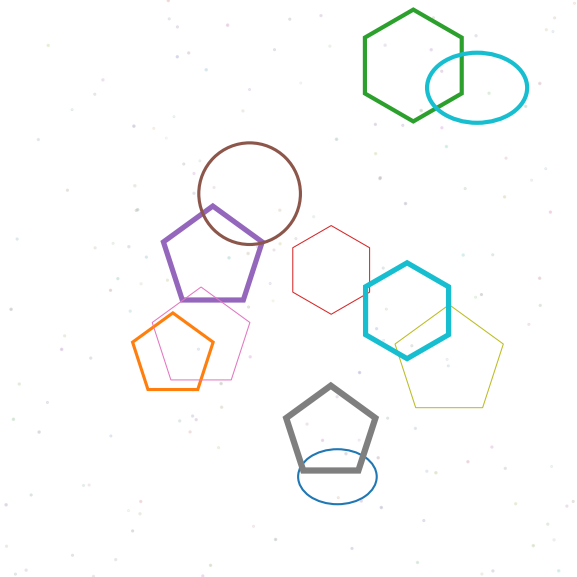[{"shape": "oval", "thickness": 1, "radius": 0.34, "center": [0.584, 0.174]}, {"shape": "pentagon", "thickness": 1.5, "radius": 0.37, "center": [0.299, 0.384]}, {"shape": "hexagon", "thickness": 2, "radius": 0.48, "center": [0.716, 0.886]}, {"shape": "hexagon", "thickness": 0.5, "radius": 0.38, "center": [0.573, 0.532]}, {"shape": "pentagon", "thickness": 2.5, "radius": 0.45, "center": [0.369, 0.552]}, {"shape": "circle", "thickness": 1.5, "radius": 0.44, "center": [0.432, 0.664]}, {"shape": "pentagon", "thickness": 0.5, "radius": 0.44, "center": [0.348, 0.413]}, {"shape": "pentagon", "thickness": 3, "radius": 0.41, "center": [0.573, 0.25]}, {"shape": "pentagon", "thickness": 0.5, "radius": 0.49, "center": [0.778, 0.373]}, {"shape": "oval", "thickness": 2, "radius": 0.43, "center": [0.826, 0.847]}, {"shape": "hexagon", "thickness": 2.5, "radius": 0.41, "center": [0.705, 0.461]}]